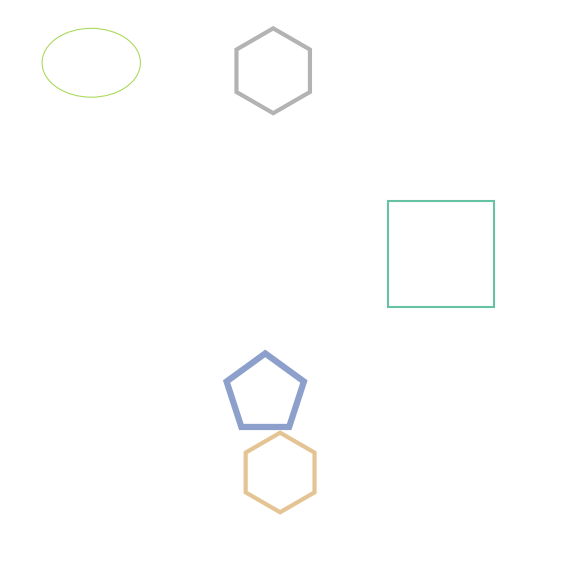[{"shape": "square", "thickness": 1, "radius": 0.46, "center": [0.764, 0.56]}, {"shape": "pentagon", "thickness": 3, "radius": 0.35, "center": [0.459, 0.317]}, {"shape": "oval", "thickness": 0.5, "radius": 0.43, "center": [0.158, 0.89]}, {"shape": "hexagon", "thickness": 2, "radius": 0.34, "center": [0.485, 0.181]}, {"shape": "hexagon", "thickness": 2, "radius": 0.37, "center": [0.473, 0.877]}]